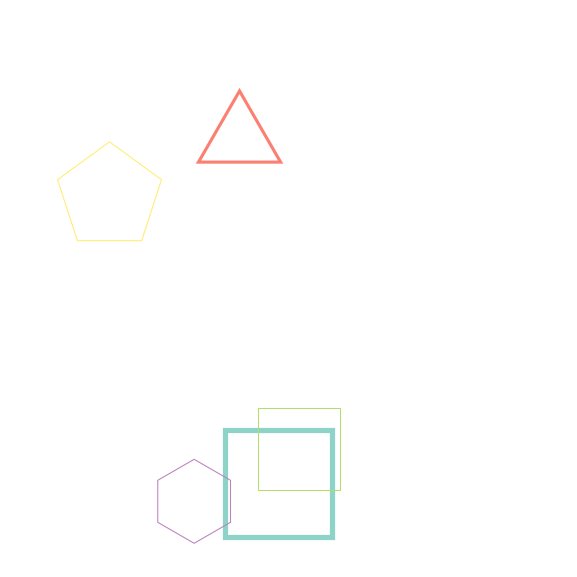[{"shape": "square", "thickness": 2.5, "radius": 0.46, "center": [0.482, 0.163]}, {"shape": "triangle", "thickness": 1.5, "radius": 0.41, "center": [0.415, 0.759]}, {"shape": "square", "thickness": 0.5, "radius": 0.36, "center": [0.518, 0.221]}, {"shape": "hexagon", "thickness": 0.5, "radius": 0.36, "center": [0.336, 0.131]}, {"shape": "pentagon", "thickness": 0.5, "radius": 0.47, "center": [0.19, 0.659]}]